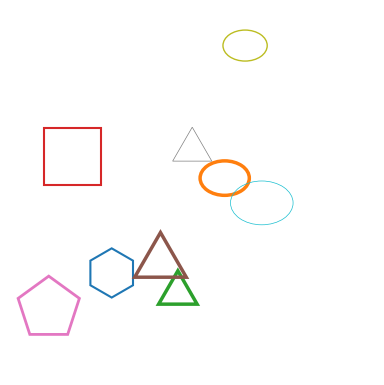[{"shape": "hexagon", "thickness": 1.5, "radius": 0.32, "center": [0.29, 0.291]}, {"shape": "oval", "thickness": 2.5, "radius": 0.32, "center": [0.584, 0.537]}, {"shape": "triangle", "thickness": 2.5, "radius": 0.29, "center": [0.462, 0.239]}, {"shape": "square", "thickness": 1.5, "radius": 0.37, "center": [0.189, 0.593]}, {"shape": "triangle", "thickness": 2.5, "radius": 0.39, "center": [0.417, 0.319]}, {"shape": "pentagon", "thickness": 2, "radius": 0.42, "center": [0.127, 0.199]}, {"shape": "triangle", "thickness": 0.5, "radius": 0.29, "center": [0.499, 0.611]}, {"shape": "oval", "thickness": 1, "radius": 0.29, "center": [0.637, 0.882]}, {"shape": "oval", "thickness": 0.5, "radius": 0.41, "center": [0.68, 0.473]}]